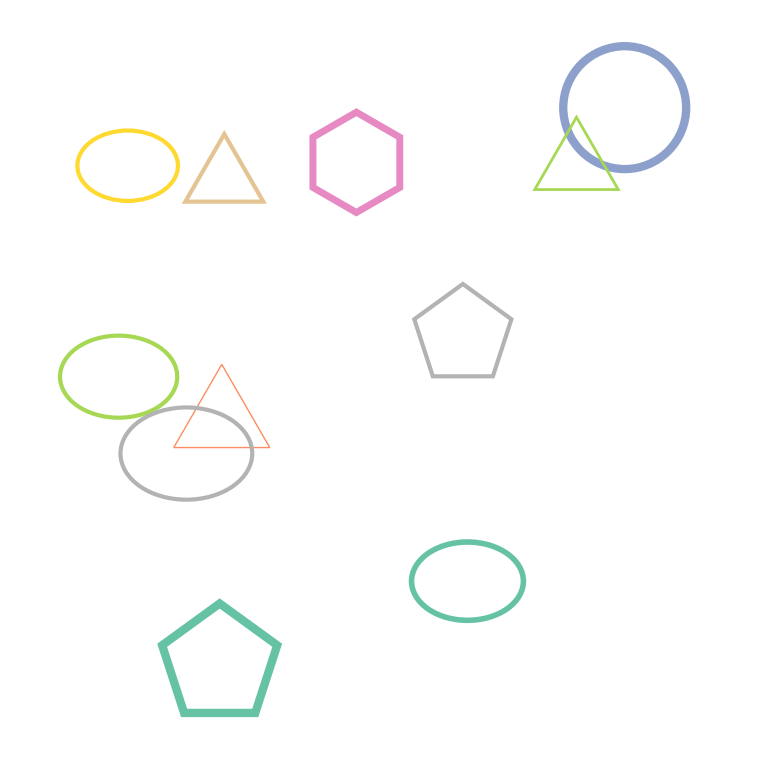[{"shape": "oval", "thickness": 2, "radius": 0.36, "center": [0.607, 0.245]}, {"shape": "pentagon", "thickness": 3, "radius": 0.39, "center": [0.285, 0.138]}, {"shape": "triangle", "thickness": 0.5, "radius": 0.36, "center": [0.288, 0.455]}, {"shape": "circle", "thickness": 3, "radius": 0.4, "center": [0.811, 0.86]}, {"shape": "hexagon", "thickness": 2.5, "radius": 0.33, "center": [0.463, 0.789]}, {"shape": "triangle", "thickness": 1, "radius": 0.31, "center": [0.749, 0.785]}, {"shape": "oval", "thickness": 1.5, "radius": 0.38, "center": [0.154, 0.511]}, {"shape": "oval", "thickness": 1.5, "radius": 0.33, "center": [0.166, 0.785]}, {"shape": "triangle", "thickness": 1.5, "radius": 0.29, "center": [0.291, 0.767]}, {"shape": "oval", "thickness": 1.5, "radius": 0.43, "center": [0.242, 0.411]}, {"shape": "pentagon", "thickness": 1.5, "radius": 0.33, "center": [0.601, 0.565]}]